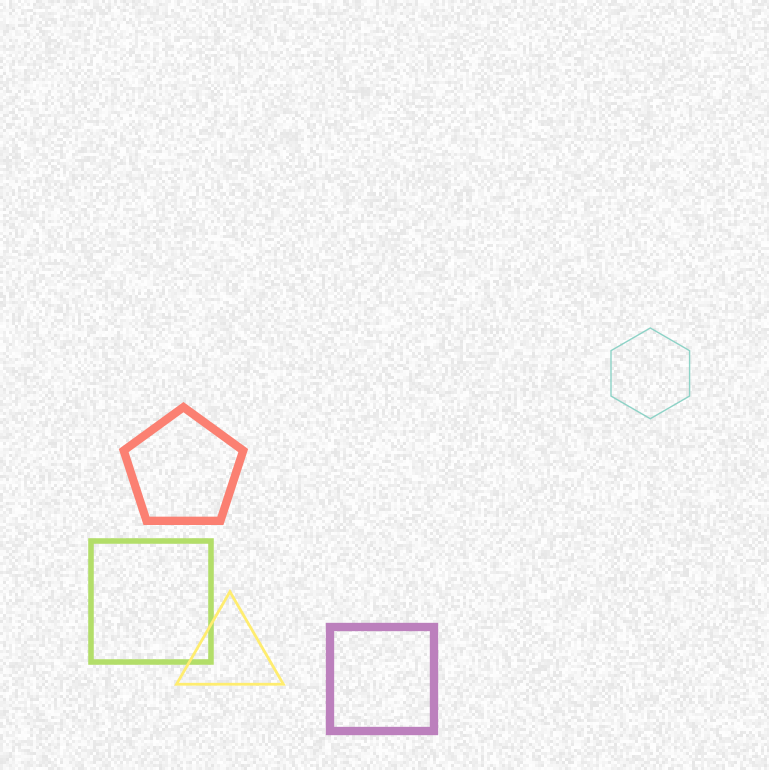[{"shape": "hexagon", "thickness": 0.5, "radius": 0.29, "center": [0.845, 0.515]}, {"shape": "pentagon", "thickness": 3, "radius": 0.41, "center": [0.238, 0.39]}, {"shape": "square", "thickness": 2, "radius": 0.39, "center": [0.196, 0.219]}, {"shape": "square", "thickness": 3, "radius": 0.34, "center": [0.496, 0.118]}, {"shape": "triangle", "thickness": 1, "radius": 0.4, "center": [0.299, 0.151]}]